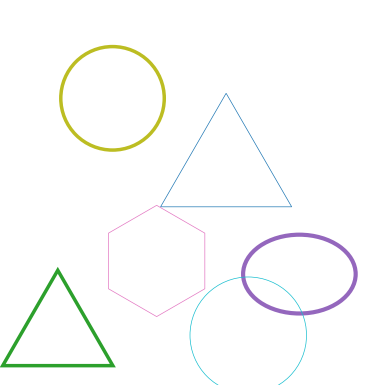[{"shape": "triangle", "thickness": 0.5, "radius": 0.98, "center": [0.587, 0.561]}, {"shape": "triangle", "thickness": 2.5, "radius": 0.83, "center": [0.15, 0.133]}, {"shape": "oval", "thickness": 3, "radius": 0.73, "center": [0.778, 0.288]}, {"shape": "hexagon", "thickness": 0.5, "radius": 0.72, "center": [0.407, 0.322]}, {"shape": "circle", "thickness": 2.5, "radius": 0.67, "center": [0.292, 0.745]}, {"shape": "circle", "thickness": 0.5, "radius": 0.76, "center": [0.645, 0.129]}]